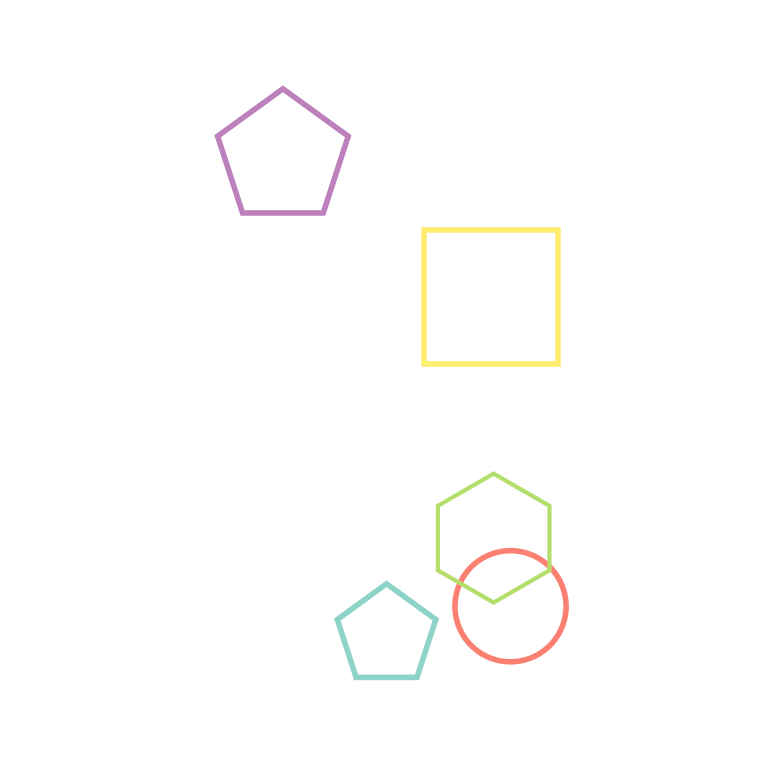[{"shape": "pentagon", "thickness": 2, "radius": 0.34, "center": [0.502, 0.175]}, {"shape": "circle", "thickness": 2, "radius": 0.36, "center": [0.663, 0.213]}, {"shape": "hexagon", "thickness": 1.5, "radius": 0.42, "center": [0.641, 0.301]}, {"shape": "pentagon", "thickness": 2, "radius": 0.45, "center": [0.367, 0.796]}, {"shape": "square", "thickness": 2, "radius": 0.44, "center": [0.637, 0.615]}]